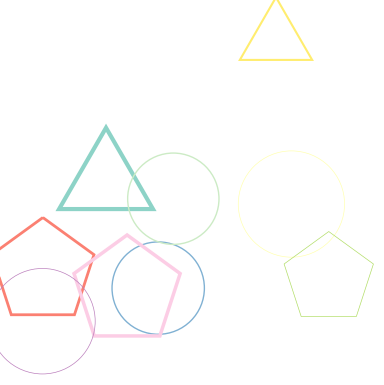[{"shape": "triangle", "thickness": 3, "radius": 0.7, "center": [0.275, 0.527]}, {"shape": "circle", "thickness": 0.5, "radius": 0.69, "center": [0.757, 0.47]}, {"shape": "pentagon", "thickness": 2, "radius": 0.7, "center": [0.111, 0.295]}, {"shape": "circle", "thickness": 1, "radius": 0.6, "center": [0.411, 0.252]}, {"shape": "pentagon", "thickness": 0.5, "radius": 0.61, "center": [0.854, 0.277]}, {"shape": "pentagon", "thickness": 2.5, "radius": 0.72, "center": [0.33, 0.245]}, {"shape": "circle", "thickness": 0.5, "radius": 0.69, "center": [0.11, 0.166]}, {"shape": "circle", "thickness": 1, "radius": 0.59, "center": [0.45, 0.484]}, {"shape": "triangle", "thickness": 1.5, "radius": 0.54, "center": [0.717, 0.899]}]